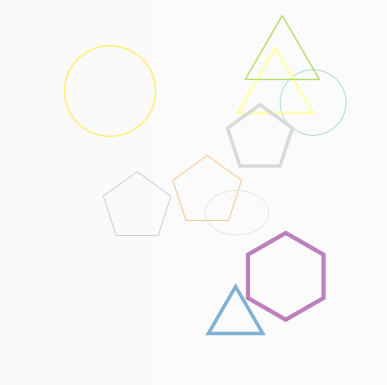[{"shape": "circle", "thickness": 0.5, "radius": 0.43, "center": [0.808, 0.734]}, {"shape": "triangle", "thickness": 2, "radius": 0.56, "center": [0.711, 0.763]}, {"shape": "pentagon", "thickness": 0.5, "radius": 0.46, "center": [0.354, 0.462]}, {"shape": "triangle", "thickness": 2.5, "radius": 0.41, "center": [0.608, 0.174]}, {"shape": "pentagon", "thickness": 0.5, "radius": 0.47, "center": [0.535, 0.503]}, {"shape": "triangle", "thickness": 1, "radius": 0.55, "center": [0.729, 0.849]}, {"shape": "pentagon", "thickness": 2.5, "radius": 0.44, "center": [0.671, 0.64]}, {"shape": "hexagon", "thickness": 3, "radius": 0.56, "center": [0.737, 0.282]}, {"shape": "oval", "thickness": 0.5, "radius": 0.41, "center": [0.611, 0.447]}, {"shape": "circle", "thickness": 1, "radius": 0.59, "center": [0.284, 0.763]}]